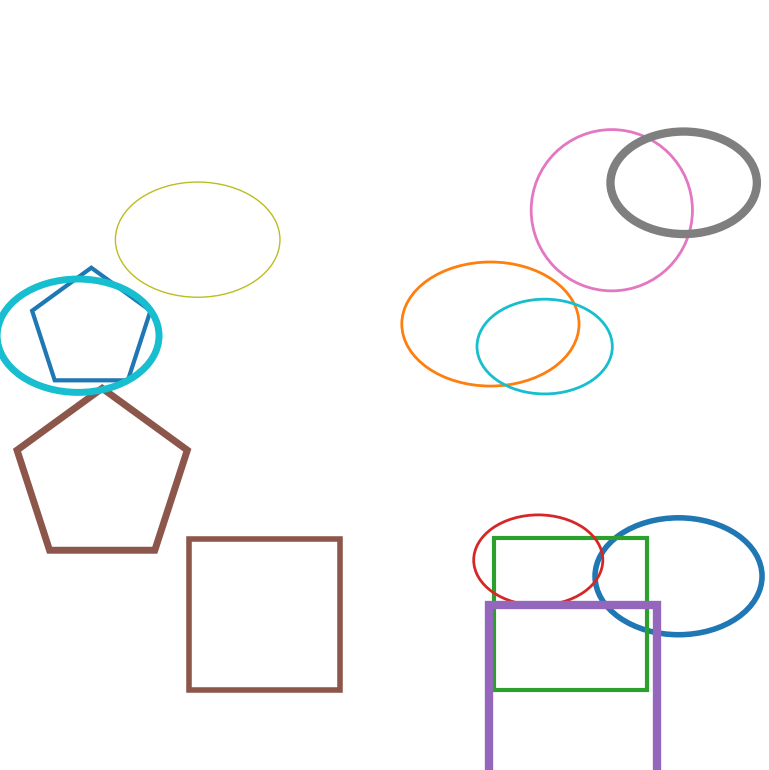[{"shape": "oval", "thickness": 2, "radius": 0.54, "center": [0.881, 0.252]}, {"shape": "pentagon", "thickness": 1.5, "radius": 0.4, "center": [0.119, 0.571]}, {"shape": "oval", "thickness": 1, "radius": 0.58, "center": [0.637, 0.579]}, {"shape": "square", "thickness": 1.5, "radius": 0.5, "center": [0.741, 0.202]}, {"shape": "oval", "thickness": 1, "radius": 0.42, "center": [0.699, 0.273]}, {"shape": "square", "thickness": 3, "radius": 0.54, "center": [0.744, 0.106]}, {"shape": "square", "thickness": 2, "radius": 0.49, "center": [0.344, 0.202]}, {"shape": "pentagon", "thickness": 2.5, "radius": 0.58, "center": [0.133, 0.379]}, {"shape": "circle", "thickness": 1, "radius": 0.52, "center": [0.795, 0.727]}, {"shape": "oval", "thickness": 3, "radius": 0.48, "center": [0.888, 0.763]}, {"shape": "oval", "thickness": 0.5, "radius": 0.53, "center": [0.257, 0.689]}, {"shape": "oval", "thickness": 1, "radius": 0.44, "center": [0.707, 0.55]}, {"shape": "oval", "thickness": 2.5, "radius": 0.53, "center": [0.101, 0.564]}]